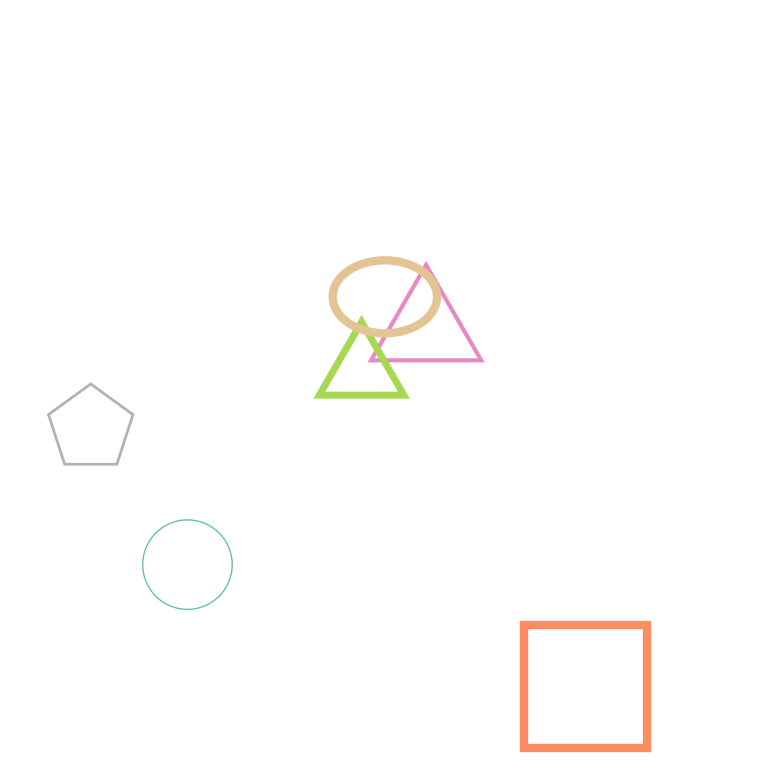[{"shape": "circle", "thickness": 0.5, "radius": 0.29, "center": [0.243, 0.267]}, {"shape": "square", "thickness": 3, "radius": 0.4, "center": [0.761, 0.109]}, {"shape": "triangle", "thickness": 1.5, "radius": 0.41, "center": [0.553, 0.573]}, {"shape": "triangle", "thickness": 2.5, "radius": 0.32, "center": [0.47, 0.519]}, {"shape": "oval", "thickness": 3, "radius": 0.34, "center": [0.5, 0.615]}, {"shape": "pentagon", "thickness": 1, "radius": 0.29, "center": [0.118, 0.444]}]